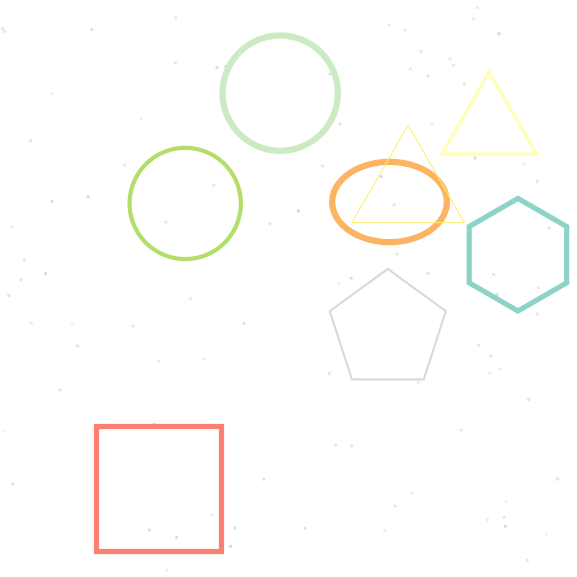[{"shape": "hexagon", "thickness": 2.5, "radius": 0.49, "center": [0.897, 0.558]}, {"shape": "triangle", "thickness": 1.5, "radius": 0.47, "center": [0.847, 0.78]}, {"shape": "square", "thickness": 2.5, "radius": 0.54, "center": [0.274, 0.153]}, {"shape": "oval", "thickness": 3, "radius": 0.5, "center": [0.675, 0.649]}, {"shape": "circle", "thickness": 2, "radius": 0.48, "center": [0.321, 0.647]}, {"shape": "pentagon", "thickness": 1, "radius": 0.53, "center": [0.672, 0.428]}, {"shape": "circle", "thickness": 3, "radius": 0.5, "center": [0.485, 0.838]}, {"shape": "triangle", "thickness": 0.5, "radius": 0.56, "center": [0.707, 0.67]}]